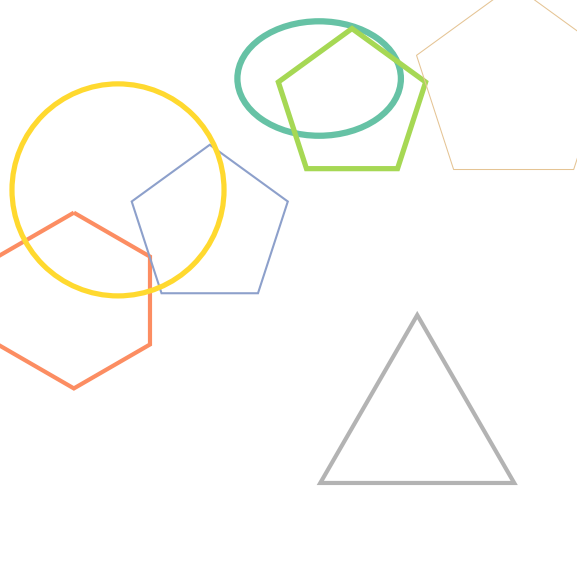[{"shape": "oval", "thickness": 3, "radius": 0.71, "center": [0.553, 0.863]}, {"shape": "hexagon", "thickness": 2, "radius": 0.76, "center": [0.128, 0.479]}, {"shape": "pentagon", "thickness": 1, "radius": 0.71, "center": [0.363, 0.606]}, {"shape": "pentagon", "thickness": 2.5, "radius": 0.67, "center": [0.61, 0.816]}, {"shape": "circle", "thickness": 2.5, "radius": 0.92, "center": [0.204, 0.67]}, {"shape": "pentagon", "thickness": 0.5, "radius": 0.88, "center": [0.889, 0.849]}, {"shape": "triangle", "thickness": 2, "radius": 0.97, "center": [0.723, 0.26]}]